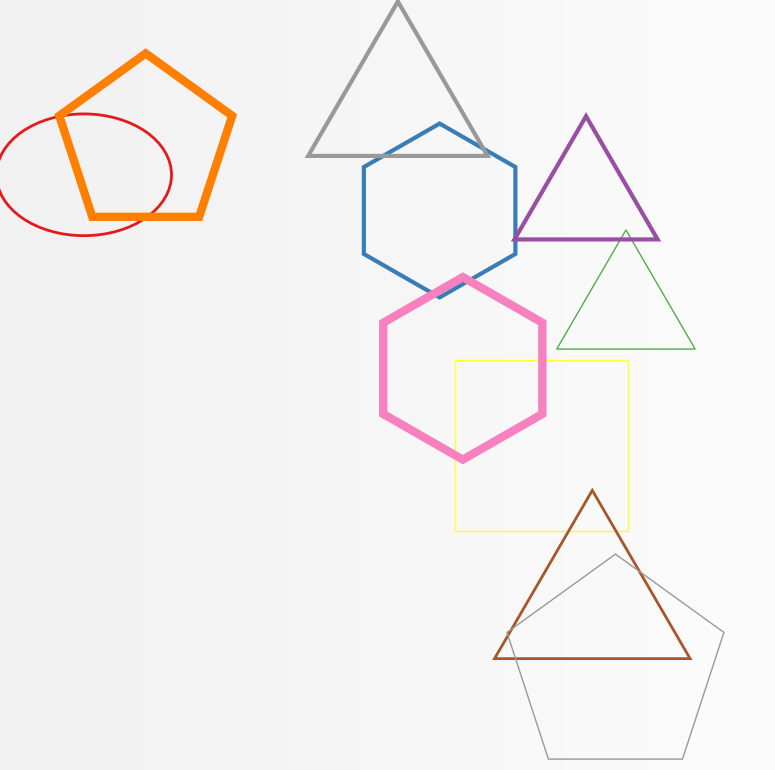[{"shape": "oval", "thickness": 1, "radius": 0.56, "center": [0.108, 0.773]}, {"shape": "hexagon", "thickness": 1.5, "radius": 0.56, "center": [0.567, 0.727]}, {"shape": "triangle", "thickness": 0.5, "radius": 0.52, "center": [0.808, 0.598]}, {"shape": "triangle", "thickness": 1.5, "radius": 0.53, "center": [0.756, 0.742]}, {"shape": "pentagon", "thickness": 3, "radius": 0.59, "center": [0.188, 0.813]}, {"shape": "square", "thickness": 0.5, "radius": 0.56, "center": [0.699, 0.422]}, {"shape": "triangle", "thickness": 1, "radius": 0.73, "center": [0.764, 0.217]}, {"shape": "hexagon", "thickness": 3, "radius": 0.59, "center": [0.597, 0.522]}, {"shape": "triangle", "thickness": 1.5, "radius": 0.67, "center": [0.513, 0.864]}, {"shape": "pentagon", "thickness": 0.5, "radius": 0.74, "center": [0.794, 0.133]}]